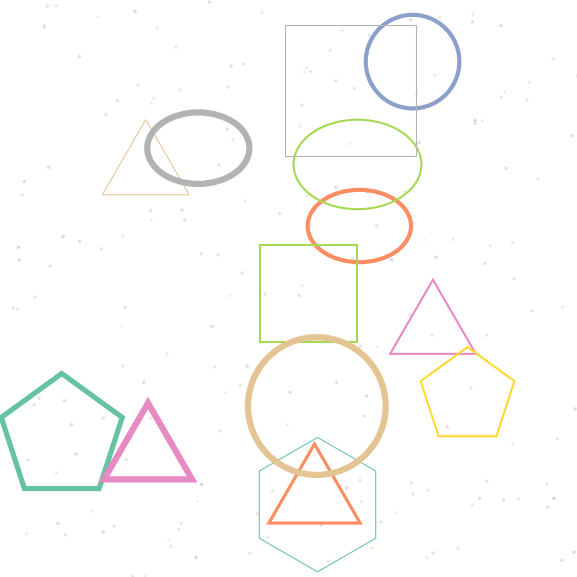[{"shape": "hexagon", "thickness": 0.5, "radius": 0.58, "center": [0.55, 0.125]}, {"shape": "pentagon", "thickness": 2.5, "radius": 0.55, "center": [0.107, 0.242]}, {"shape": "oval", "thickness": 2, "radius": 0.45, "center": [0.622, 0.608]}, {"shape": "triangle", "thickness": 1.5, "radius": 0.46, "center": [0.545, 0.139]}, {"shape": "circle", "thickness": 2, "radius": 0.41, "center": [0.714, 0.892]}, {"shape": "triangle", "thickness": 3, "radius": 0.44, "center": [0.256, 0.213]}, {"shape": "triangle", "thickness": 1, "radius": 0.43, "center": [0.75, 0.429]}, {"shape": "oval", "thickness": 1, "radius": 0.55, "center": [0.619, 0.714]}, {"shape": "square", "thickness": 1, "radius": 0.42, "center": [0.534, 0.49]}, {"shape": "pentagon", "thickness": 1, "radius": 0.43, "center": [0.81, 0.313]}, {"shape": "triangle", "thickness": 0.5, "radius": 0.43, "center": [0.252, 0.705]}, {"shape": "circle", "thickness": 3, "radius": 0.6, "center": [0.549, 0.296]}, {"shape": "square", "thickness": 0.5, "radius": 0.57, "center": [0.608, 0.842]}, {"shape": "oval", "thickness": 3, "radius": 0.44, "center": [0.343, 0.743]}]